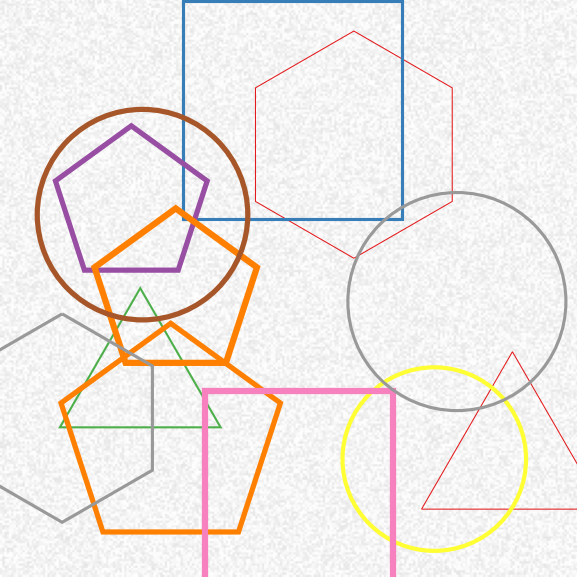[{"shape": "triangle", "thickness": 0.5, "radius": 0.91, "center": [0.887, 0.208]}, {"shape": "hexagon", "thickness": 0.5, "radius": 0.98, "center": [0.613, 0.749]}, {"shape": "square", "thickness": 1.5, "radius": 0.95, "center": [0.506, 0.809]}, {"shape": "triangle", "thickness": 1, "radius": 0.8, "center": [0.243, 0.339]}, {"shape": "pentagon", "thickness": 2.5, "radius": 0.69, "center": [0.227, 0.643]}, {"shape": "pentagon", "thickness": 2.5, "radius": 1.0, "center": [0.296, 0.24]}, {"shape": "pentagon", "thickness": 3, "radius": 0.74, "center": [0.304, 0.49]}, {"shape": "circle", "thickness": 2, "radius": 0.79, "center": [0.752, 0.204]}, {"shape": "circle", "thickness": 2.5, "radius": 0.91, "center": [0.247, 0.627]}, {"shape": "square", "thickness": 3, "radius": 0.81, "center": [0.518, 0.16]}, {"shape": "circle", "thickness": 1.5, "radius": 0.94, "center": [0.791, 0.477]}, {"shape": "hexagon", "thickness": 1.5, "radius": 0.9, "center": [0.108, 0.275]}]